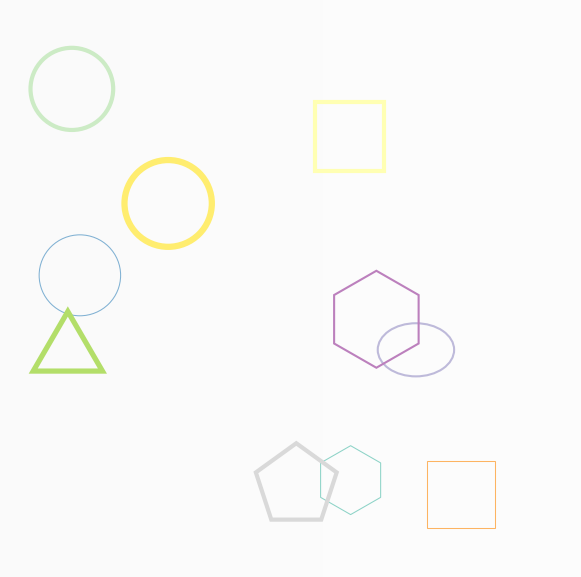[{"shape": "hexagon", "thickness": 0.5, "radius": 0.3, "center": [0.603, 0.168]}, {"shape": "square", "thickness": 2, "radius": 0.3, "center": [0.602, 0.763]}, {"shape": "oval", "thickness": 1, "radius": 0.33, "center": [0.716, 0.393]}, {"shape": "circle", "thickness": 0.5, "radius": 0.35, "center": [0.137, 0.522]}, {"shape": "square", "thickness": 0.5, "radius": 0.29, "center": [0.793, 0.143]}, {"shape": "triangle", "thickness": 2.5, "radius": 0.34, "center": [0.117, 0.391]}, {"shape": "pentagon", "thickness": 2, "radius": 0.37, "center": [0.51, 0.158]}, {"shape": "hexagon", "thickness": 1, "radius": 0.42, "center": [0.648, 0.446]}, {"shape": "circle", "thickness": 2, "radius": 0.36, "center": [0.124, 0.845]}, {"shape": "circle", "thickness": 3, "radius": 0.38, "center": [0.289, 0.647]}]